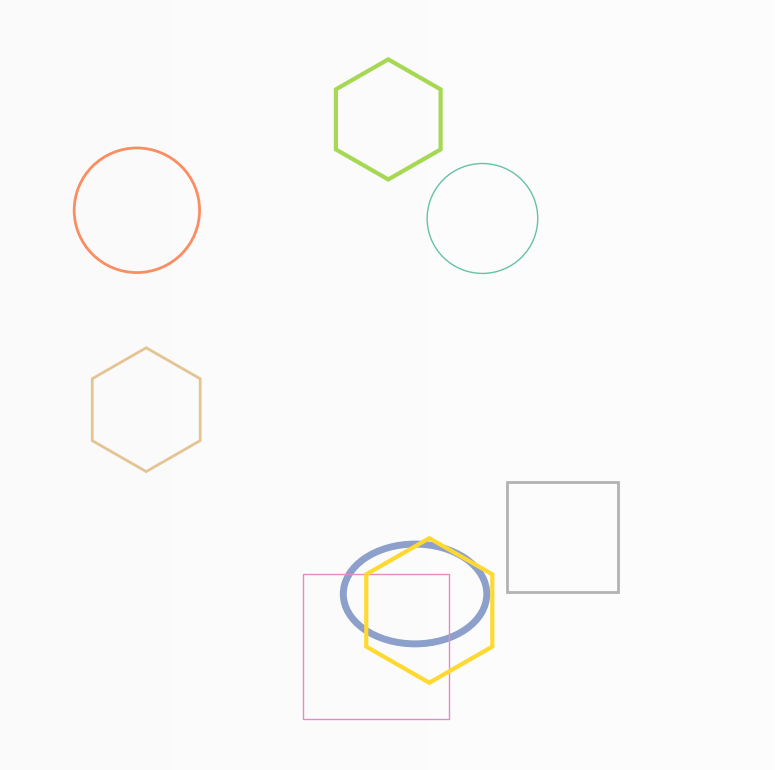[{"shape": "circle", "thickness": 0.5, "radius": 0.36, "center": [0.623, 0.716]}, {"shape": "circle", "thickness": 1, "radius": 0.4, "center": [0.177, 0.727]}, {"shape": "oval", "thickness": 2.5, "radius": 0.46, "center": [0.536, 0.229]}, {"shape": "square", "thickness": 0.5, "radius": 0.47, "center": [0.485, 0.16]}, {"shape": "hexagon", "thickness": 1.5, "radius": 0.39, "center": [0.501, 0.845]}, {"shape": "hexagon", "thickness": 1.5, "radius": 0.47, "center": [0.554, 0.207]}, {"shape": "hexagon", "thickness": 1, "radius": 0.4, "center": [0.189, 0.468]}, {"shape": "square", "thickness": 1, "radius": 0.36, "center": [0.726, 0.303]}]